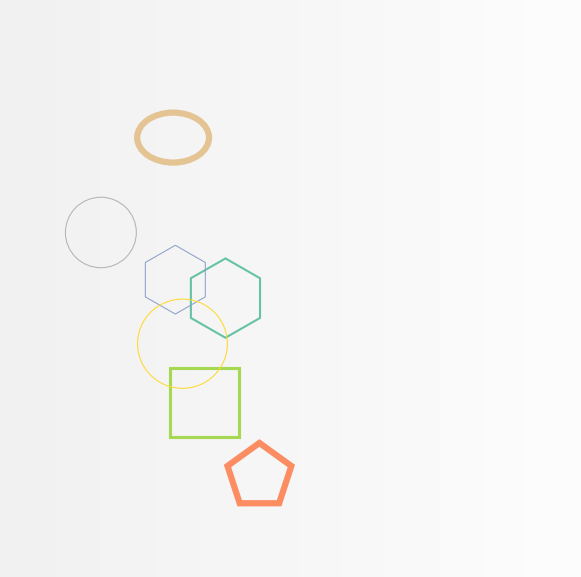[{"shape": "hexagon", "thickness": 1, "radius": 0.34, "center": [0.388, 0.483]}, {"shape": "pentagon", "thickness": 3, "radius": 0.29, "center": [0.446, 0.174]}, {"shape": "hexagon", "thickness": 0.5, "radius": 0.3, "center": [0.302, 0.515]}, {"shape": "square", "thickness": 1.5, "radius": 0.3, "center": [0.352, 0.303]}, {"shape": "circle", "thickness": 0.5, "radius": 0.39, "center": [0.314, 0.404]}, {"shape": "oval", "thickness": 3, "radius": 0.31, "center": [0.298, 0.761]}, {"shape": "circle", "thickness": 0.5, "radius": 0.31, "center": [0.174, 0.597]}]